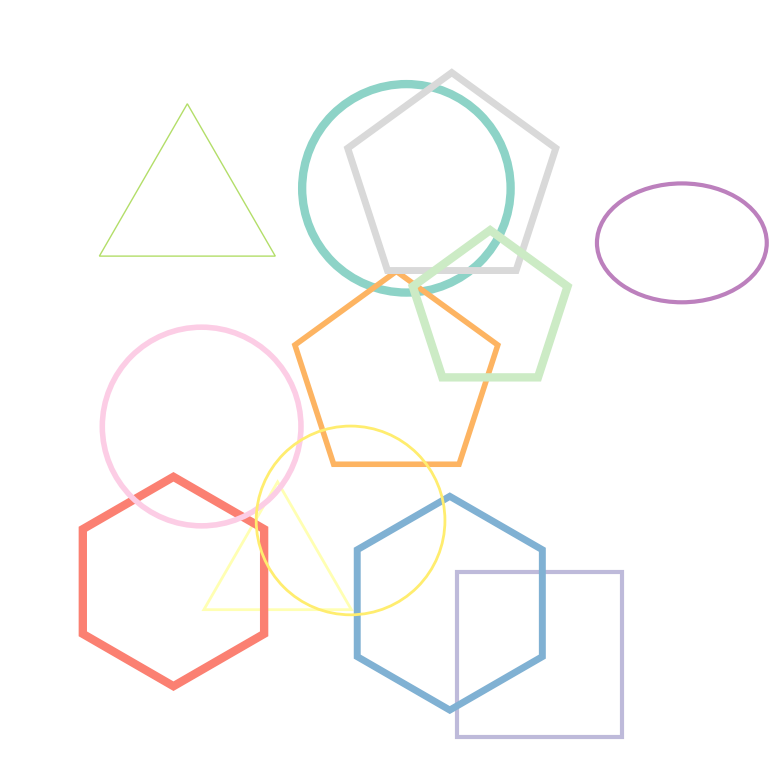[{"shape": "circle", "thickness": 3, "radius": 0.68, "center": [0.528, 0.755]}, {"shape": "triangle", "thickness": 1, "radius": 0.55, "center": [0.361, 0.264]}, {"shape": "square", "thickness": 1.5, "radius": 0.53, "center": [0.701, 0.15]}, {"shape": "hexagon", "thickness": 3, "radius": 0.68, "center": [0.225, 0.245]}, {"shape": "hexagon", "thickness": 2.5, "radius": 0.69, "center": [0.584, 0.217]}, {"shape": "pentagon", "thickness": 2, "radius": 0.69, "center": [0.515, 0.509]}, {"shape": "triangle", "thickness": 0.5, "radius": 0.66, "center": [0.243, 0.733]}, {"shape": "circle", "thickness": 2, "radius": 0.65, "center": [0.262, 0.446]}, {"shape": "pentagon", "thickness": 2.5, "radius": 0.71, "center": [0.587, 0.764]}, {"shape": "oval", "thickness": 1.5, "radius": 0.55, "center": [0.886, 0.685]}, {"shape": "pentagon", "thickness": 3, "radius": 0.53, "center": [0.637, 0.595]}, {"shape": "circle", "thickness": 1, "radius": 0.61, "center": [0.455, 0.324]}]